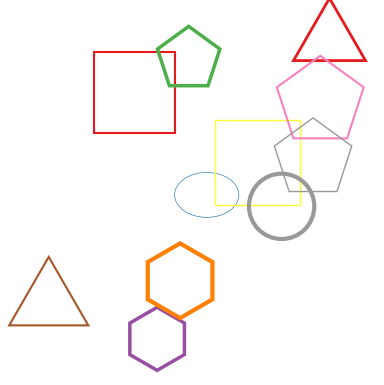[{"shape": "square", "thickness": 1.5, "radius": 0.52, "center": [0.35, 0.759]}, {"shape": "triangle", "thickness": 2, "radius": 0.54, "center": [0.856, 0.897]}, {"shape": "oval", "thickness": 0.5, "radius": 0.42, "center": [0.537, 0.494]}, {"shape": "pentagon", "thickness": 2.5, "radius": 0.43, "center": [0.49, 0.846]}, {"shape": "hexagon", "thickness": 2.5, "radius": 0.41, "center": [0.408, 0.12]}, {"shape": "hexagon", "thickness": 3, "radius": 0.48, "center": [0.468, 0.271]}, {"shape": "square", "thickness": 1, "radius": 0.55, "center": [0.668, 0.578]}, {"shape": "triangle", "thickness": 1.5, "radius": 0.59, "center": [0.127, 0.214]}, {"shape": "pentagon", "thickness": 1.5, "radius": 0.59, "center": [0.832, 0.737]}, {"shape": "pentagon", "thickness": 1, "radius": 0.53, "center": [0.813, 0.588]}, {"shape": "circle", "thickness": 3, "radius": 0.42, "center": [0.731, 0.464]}]